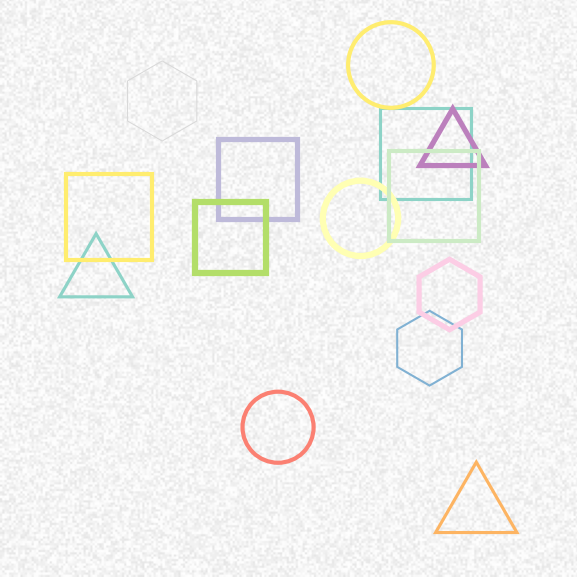[{"shape": "triangle", "thickness": 1.5, "radius": 0.36, "center": [0.166, 0.522]}, {"shape": "square", "thickness": 1.5, "radius": 0.39, "center": [0.737, 0.733]}, {"shape": "circle", "thickness": 3, "radius": 0.33, "center": [0.624, 0.621]}, {"shape": "square", "thickness": 2.5, "radius": 0.34, "center": [0.446, 0.689]}, {"shape": "circle", "thickness": 2, "radius": 0.31, "center": [0.481, 0.259]}, {"shape": "hexagon", "thickness": 1, "radius": 0.32, "center": [0.744, 0.396]}, {"shape": "triangle", "thickness": 1.5, "radius": 0.41, "center": [0.825, 0.118]}, {"shape": "square", "thickness": 3, "radius": 0.31, "center": [0.399, 0.588]}, {"shape": "hexagon", "thickness": 2.5, "radius": 0.3, "center": [0.778, 0.489]}, {"shape": "hexagon", "thickness": 0.5, "radius": 0.35, "center": [0.281, 0.824]}, {"shape": "triangle", "thickness": 2.5, "radius": 0.33, "center": [0.784, 0.745]}, {"shape": "square", "thickness": 2, "radius": 0.39, "center": [0.751, 0.659]}, {"shape": "square", "thickness": 2, "radius": 0.37, "center": [0.188, 0.624]}, {"shape": "circle", "thickness": 2, "radius": 0.37, "center": [0.677, 0.887]}]